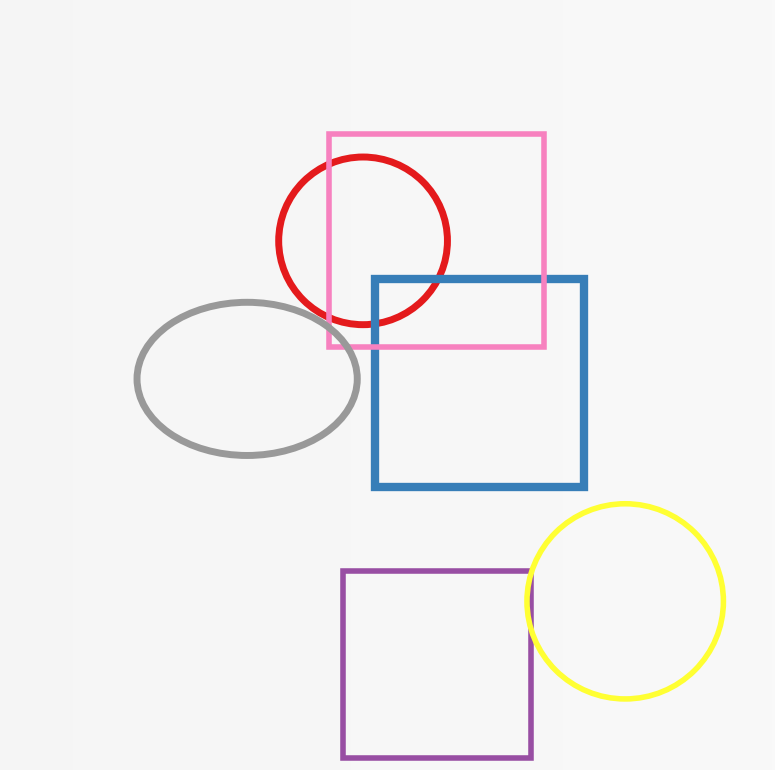[{"shape": "circle", "thickness": 2.5, "radius": 0.54, "center": [0.468, 0.687]}, {"shape": "square", "thickness": 3, "radius": 0.67, "center": [0.619, 0.503]}, {"shape": "square", "thickness": 2, "radius": 0.6, "center": [0.564, 0.137]}, {"shape": "circle", "thickness": 2, "radius": 0.63, "center": [0.807, 0.219]}, {"shape": "square", "thickness": 2, "radius": 0.69, "center": [0.564, 0.688]}, {"shape": "oval", "thickness": 2.5, "radius": 0.71, "center": [0.319, 0.508]}]